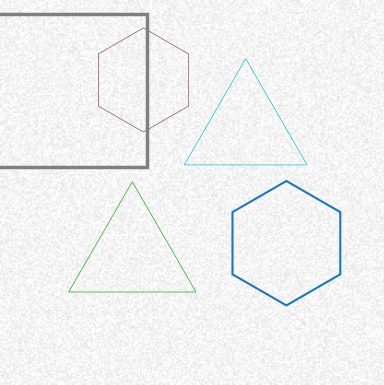[{"shape": "hexagon", "thickness": 1.5, "radius": 0.81, "center": [0.744, 0.368]}, {"shape": "triangle", "thickness": 0.5, "radius": 0.95, "center": [0.344, 0.337]}, {"shape": "hexagon", "thickness": 0.5, "radius": 0.68, "center": [0.373, 0.792]}, {"shape": "square", "thickness": 2.5, "radius": 0.99, "center": [0.183, 0.764]}, {"shape": "triangle", "thickness": 0.5, "radius": 0.92, "center": [0.638, 0.664]}]